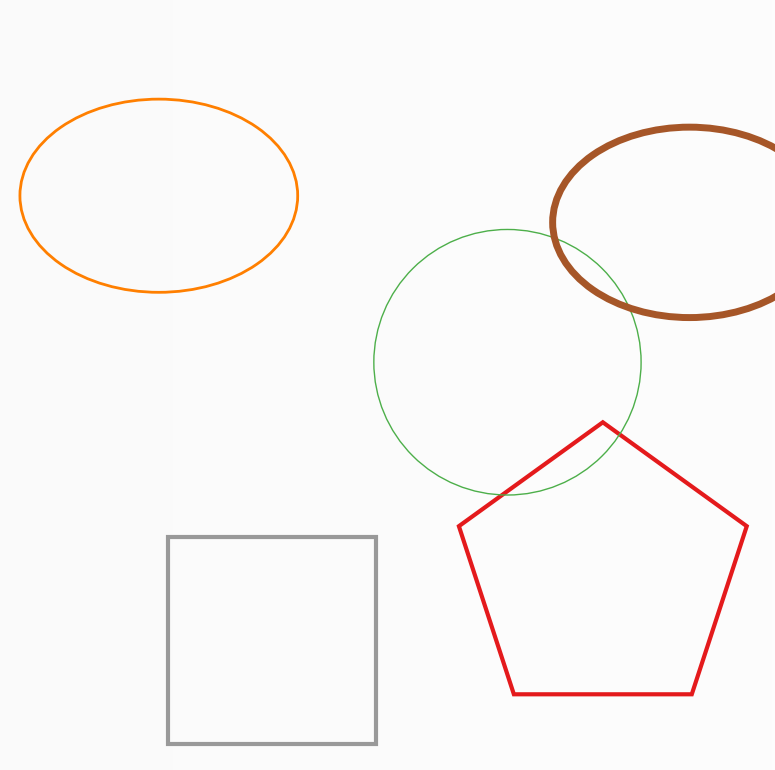[{"shape": "pentagon", "thickness": 1.5, "radius": 0.98, "center": [0.778, 0.256]}, {"shape": "circle", "thickness": 0.5, "radius": 0.86, "center": [0.655, 0.53]}, {"shape": "oval", "thickness": 1, "radius": 0.9, "center": [0.205, 0.746]}, {"shape": "oval", "thickness": 2.5, "radius": 0.88, "center": [0.89, 0.711]}, {"shape": "square", "thickness": 1.5, "radius": 0.67, "center": [0.351, 0.168]}]